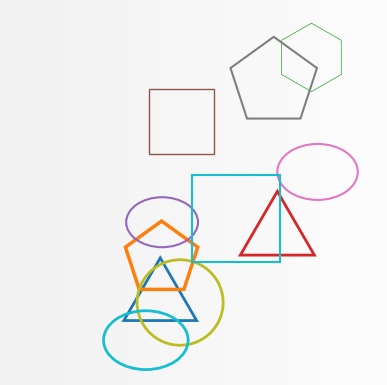[{"shape": "triangle", "thickness": 2, "radius": 0.54, "center": [0.414, 0.222]}, {"shape": "pentagon", "thickness": 2.5, "radius": 0.49, "center": [0.417, 0.328]}, {"shape": "hexagon", "thickness": 0.5, "radius": 0.44, "center": [0.804, 0.851]}, {"shape": "triangle", "thickness": 2, "radius": 0.55, "center": [0.716, 0.393]}, {"shape": "oval", "thickness": 1.5, "radius": 0.46, "center": [0.418, 0.423]}, {"shape": "square", "thickness": 1, "radius": 0.42, "center": [0.468, 0.684]}, {"shape": "oval", "thickness": 1.5, "radius": 0.52, "center": [0.819, 0.553]}, {"shape": "pentagon", "thickness": 1.5, "radius": 0.59, "center": [0.706, 0.787]}, {"shape": "circle", "thickness": 2, "radius": 0.56, "center": [0.465, 0.214]}, {"shape": "square", "thickness": 1.5, "radius": 0.56, "center": [0.609, 0.432]}, {"shape": "oval", "thickness": 2, "radius": 0.55, "center": [0.376, 0.116]}]